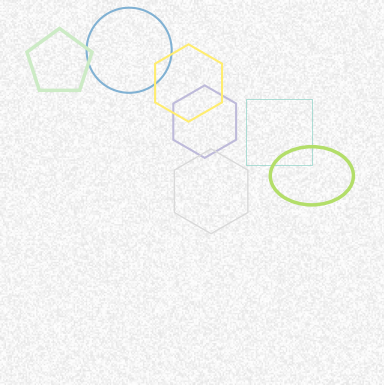[{"shape": "square", "thickness": 0.5, "radius": 0.43, "center": [0.726, 0.658]}, {"shape": "hexagon", "thickness": 1.5, "radius": 0.47, "center": [0.532, 0.684]}, {"shape": "circle", "thickness": 1.5, "radius": 0.55, "center": [0.335, 0.869]}, {"shape": "oval", "thickness": 2.5, "radius": 0.54, "center": [0.81, 0.543]}, {"shape": "hexagon", "thickness": 1, "radius": 0.55, "center": [0.548, 0.503]}, {"shape": "pentagon", "thickness": 2.5, "radius": 0.44, "center": [0.154, 0.837]}, {"shape": "hexagon", "thickness": 1.5, "radius": 0.5, "center": [0.49, 0.784]}]